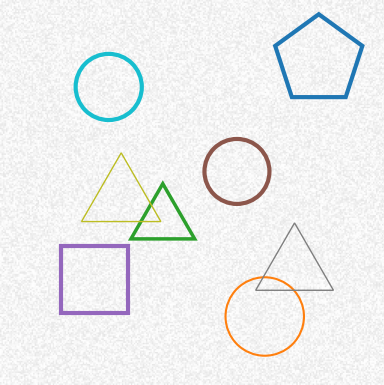[{"shape": "pentagon", "thickness": 3, "radius": 0.6, "center": [0.828, 0.844]}, {"shape": "circle", "thickness": 1.5, "radius": 0.51, "center": [0.688, 0.178]}, {"shape": "triangle", "thickness": 2.5, "radius": 0.48, "center": [0.423, 0.427]}, {"shape": "square", "thickness": 3, "radius": 0.44, "center": [0.246, 0.274]}, {"shape": "circle", "thickness": 3, "radius": 0.42, "center": [0.615, 0.555]}, {"shape": "triangle", "thickness": 1, "radius": 0.58, "center": [0.765, 0.304]}, {"shape": "triangle", "thickness": 1, "radius": 0.59, "center": [0.315, 0.484]}, {"shape": "circle", "thickness": 3, "radius": 0.43, "center": [0.282, 0.774]}]